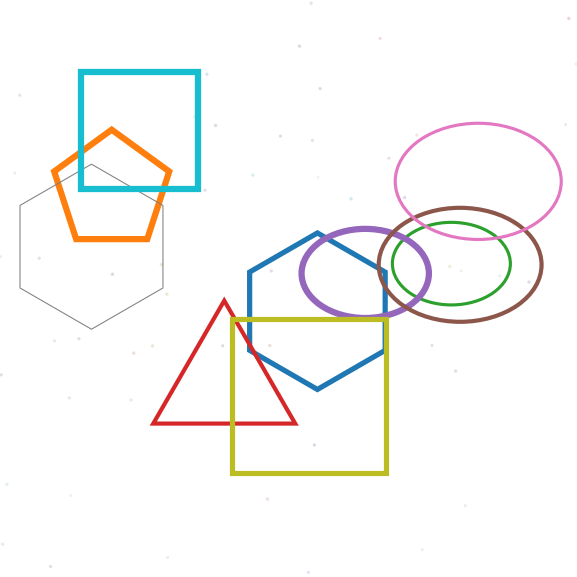[{"shape": "hexagon", "thickness": 2.5, "radius": 0.68, "center": [0.55, 0.46]}, {"shape": "pentagon", "thickness": 3, "radius": 0.52, "center": [0.193, 0.67]}, {"shape": "oval", "thickness": 1.5, "radius": 0.51, "center": [0.782, 0.543]}, {"shape": "triangle", "thickness": 2, "radius": 0.71, "center": [0.388, 0.337]}, {"shape": "oval", "thickness": 3, "radius": 0.55, "center": [0.632, 0.526]}, {"shape": "oval", "thickness": 2, "radius": 0.7, "center": [0.797, 0.541]}, {"shape": "oval", "thickness": 1.5, "radius": 0.72, "center": [0.828, 0.685]}, {"shape": "hexagon", "thickness": 0.5, "radius": 0.71, "center": [0.158, 0.572]}, {"shape": "square", "thickness": 2.5, "radius": 0.67, "center": [0.535, 0.314]}, {"shape": "square", "thickness": 3, "radius": 0.51, "center": [0.242, 0.773]}]